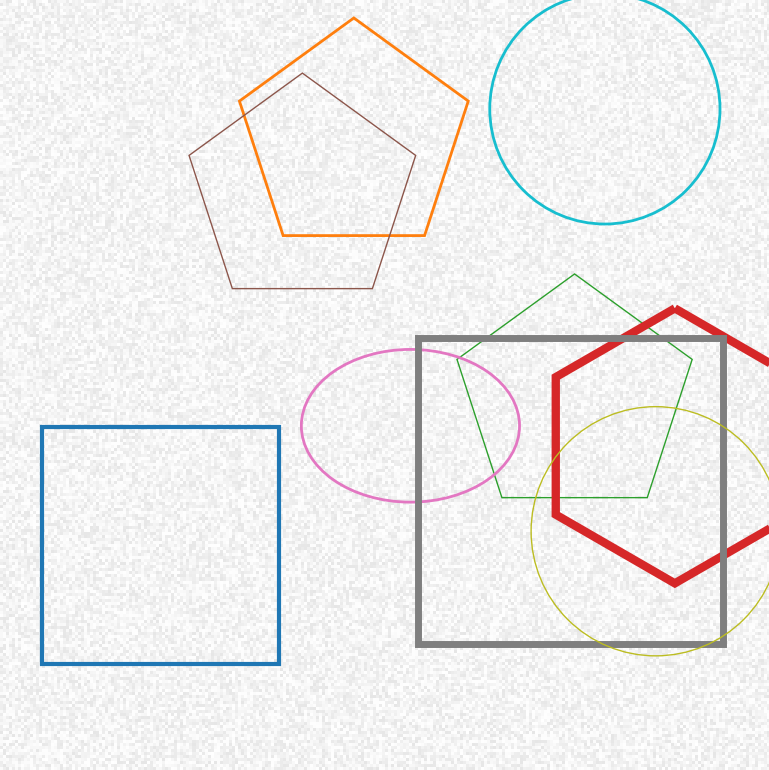[{"shape": "square", "thickness": 1.5, "radius": 0.77, "center": [0.209, 0.292]}, {"shape": "pentagon", "thickness": 1, "radius": 0.78, "center": [0.46, 0.82]}, {"shape": "pentagon", "thickness": 0.5, "radius": 0.8, "center": [0.746, 0.484]}, {"shape": "hexagon", "thickness": 3, "radius": 0.89, "center": [0.876, 0.421]}, {"shape": "pentagon", "thickness": 0.5, "radius": 0.77, "center": [0.393, 0.75]}, {"shape": "oval", "thickness": 1, "radius": 0.71, "center": [0.533, 0.447]}, {"shape": "square", "thickness": 2.5, "radius": 0.99, "center": [0.741, 0.362]}, {"shape": "circle", "thickness": 0.5, "radius": 0.81, "center": [0.852, 0.31]}, {"shape": "circle", "thickness": 1, "radius": 0.75, "center": [0.786, 0.859]}]